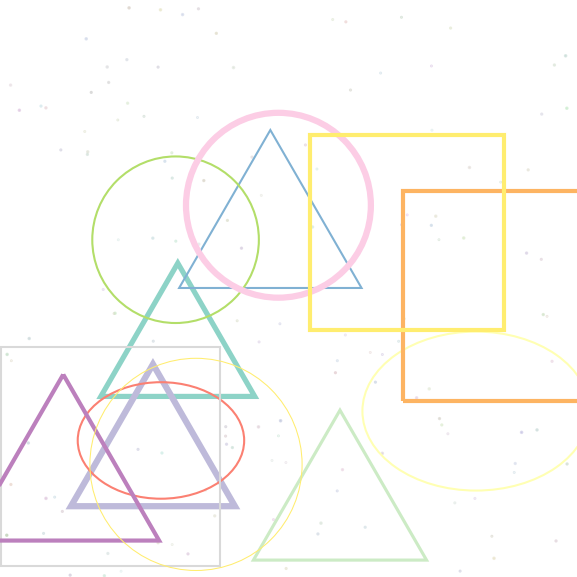[{"shape": "triangle", "thickness": 2.5, "radius": 0.77, "center": [0.308, 0.39]}, {"shape": "oval", "thickness": 1, "radius": 0.98, "center": [0.824, 0.287]}, {"shape": "triangle", "thickness": 3, "radius": 0.82, "center": [0.265, 0.205]}, {"shape": "oval", "thickness": 1, "radius": 0.72, "center": [0.279, 0.236]}, {"shape": "triangle", "thickness": 1, "radius": 0.91, "center": [0.468, 0.592]}, {"shape": "square", "thickness": 2, "radius": 0.91, "center": [0.879, 0.486]}, {"shape": "circle", "thickness": 1, "radius": 0.72, "center": [0.304, 0.584]}, {"shape": "circle", "thickness": 3, "radius": 0.8, "center": [0.482, 0.644]}, {"shape": "square", "thickness": 1, "radius": 0.95, "center": [0.192, 0.209]}, {"shape": "triangle", "thickness": 2, "radius": 0.96, "center": [0.11, 0.159]}, {"shape": "triangle", "thickness": 1.5, "radius": 0.87, "center": [0.589, 0.116]}, {"shape": "square", "thickness": 2, "radius": 0.84, "center": [0.704, 0.596]}, {"shape": "circle", "thickness": 0.5, "radius": 0.92, "center": [0.339, 0.195]}]